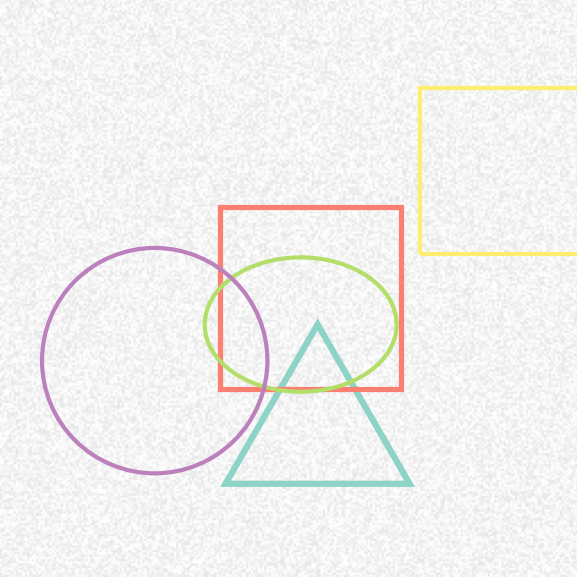[{"shape": "triangle", "thickness": 3, "radius": 0.92, "center": [0.55, 0.253]}, {"shape": "square", "thickness": 2.5, "radius": 0.78, "center": [0.538, 0.483]}, {"shape": "oval", "thickness": 2, "radius": 0.83, "center": [0.521, 0.437]}, {"shape": "circle", "thickness": 2, "radius": 0.98, "center": [0.268, 0.375]}, {"shape": "square", "thickness": 2, "radius": 0.72, "center": [0.871, 0.703]}]